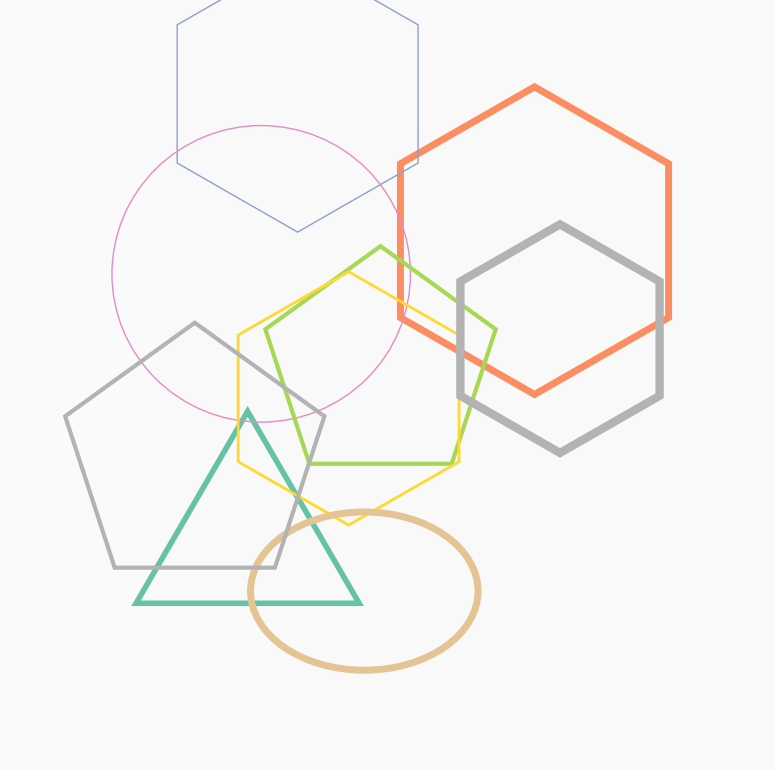[{"shape": "triangle", "thickness": 2, "radius": 0.83, "center": [0.319, 0.3]}, {"shape": "hexagon", "thickness": 2.5, "radius": 1.0, "center": [0.69, 0.687]}, {"shape": "hexagon", "thickness": 0.5, "radius": 0.9, "center": [0.384, 0.878]}, {"shape": "circle", "thickness": 0.5, "radius": 0.96, "center": [0.337, 0.644]}, {"shape": "pentagon", "thickness": 1.5, "radius": 0.78, "center": [0.491, 0.524]}, {"shape": "hexagon", "thickness": 1, "radius": 0.82, "center": [0.45, 0.483]}, {"shape": "oval", "thickness": 2.5, "radius": 0.73, "center": [0.47, 0.232]}, {"shape": "hexagon", "thickness": 3, "radius": 0.74, "center": [0.723, 0.56]}, {"shape": "pentagon", "thickness": 1.5, "radius": 0.88, "center": [0.251, 0.405]}]